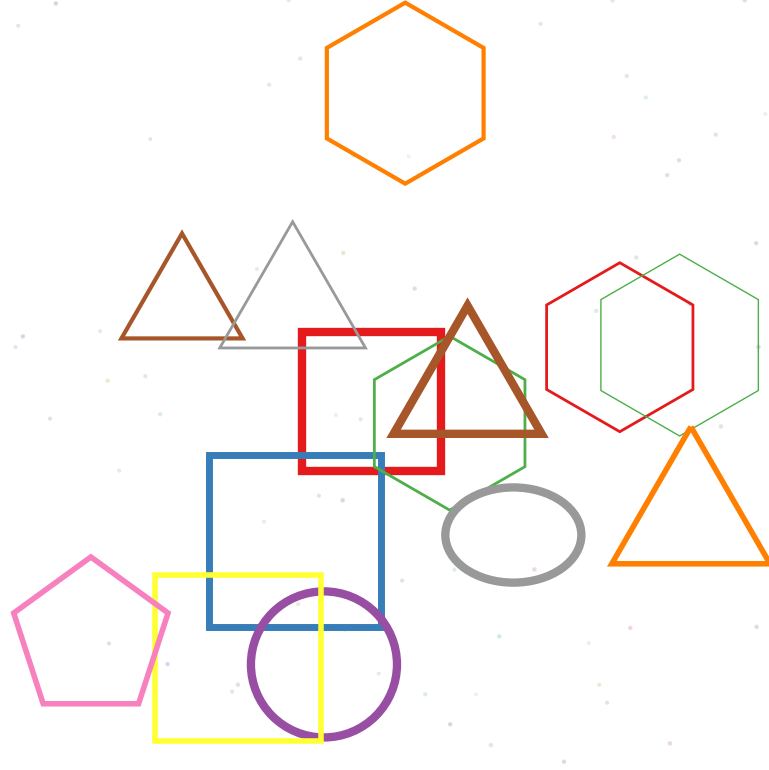[{"shape": "hexagon", "thickness": 1, "radius": 0.55, "center": [0.805, 0.549]}, {"shape": "square", "thickness": 3, "radius": 0.45, "center": [0.483, 0.479]}, {"shape": "square", "thickness": 2.5, "radius": 0.56, "center": [0.383, 0.298]}, {"shape": "hexagon", "thickness": 1, "radius": 0.56, "center": [0.584, 0.45]}, {"shape": "hexagon", "thickness": 0.5, "radius": 0.59, "center": [0.883, 0.552]}, {"shape": "circle", "thickness": 3, "radius": 0.47, "center": [0.421, 0.137]}, {"shape": "hexagon", "thickness": 1.5, "radius": 0.59, "center": [0.526, 0.879]}, {"shape": "triangle", "thickness": 2, "radius": 0.59, "center": [0.897, 0.327]}, {"shape": "square", "thickness": 2, "radius": 0.54, "center": [0.309, 0.146]}, {"shape": "triangle", "thickness": 3, "radius": 0.55, "center": [0.607, 0.492]}, {"shape": "triangle", "thickness": 1.5, "radius": 0.45, "center": [0.236, 0.606]}, {"shape": "pentagon", "thickness": 2, "radius": 0.53, "center": [0.118, 0.171]}, {"shape": "triangle", "thickness": 1, "radius": 0.55, "center": [0.38, 0.603]}, {"shape": "oval", "thickness": 3, "radius": 0.44, "center": [0.667, 0.305]}]